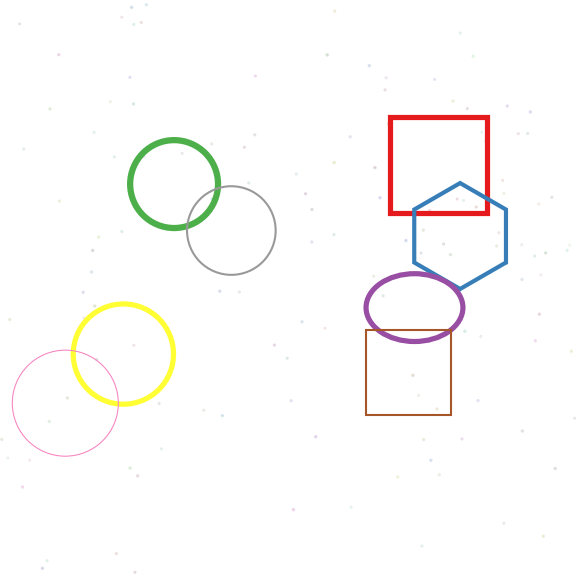[{"shape": "square", "thickness": 2.5, "radius": 0.42, "center": [0.759, 0.714]}, {"shape": "hexagon", "thickness": 2, "radius": 0.46, "center": [0.797, 0.59]}, {"shape": "circle", "thickness": 3, "radius": 0.38, "center": [0.301, 0.68]}, {"shape": "oval", "thickness": 2.5, "radius": 0.42, "center": [0.718, 0.466]}, {"shape": "circle", "thickness": 2.5, "radius": 0.43, "center": [0.214, 0.386]}, {"shape": "square", "thickness": 1, "radius": 0.37, "center": [0.708, 0.354]}, {"shape": "circle", "thickness": 0.5, "radius": 0.46, "center": [0.113, 0.301]}, {"shape": "circle", "thickness": 1, "radius": 0.38, "center": [0.401, 0.6]}]